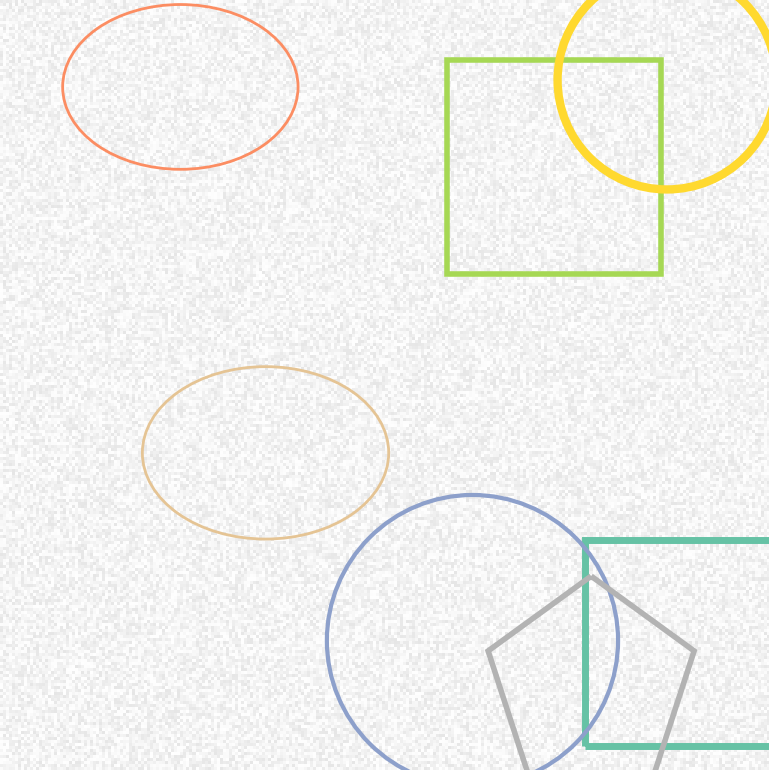[{"shape": "square", "thickness": 2.5, "radius": 0.67, "center": [0.894, 0.165]}, {"shape": "oval", "thickness": 1, "radius": 0.76, "center": [0.234, 0.887]}, {"shape": "circle", "thickness": 1.5, "radius": 0.95, "center": [0.614, 0.168]}, {"shape": "square", "thickness": 2, "radius": 0.7, "center": [0.72, 0.783]}, {"shape": "circle", "thickness": 3, "radius": 0.71, "center": [0.866, 0.896]}, {"shape": "oval", "thickness": 1, "radius": 0.8, "center": [0.345, 0.412]}, {"shape": "pentagon", "thickness": 2, "radius": 0.7, "center": [0.768, 0.111]}]